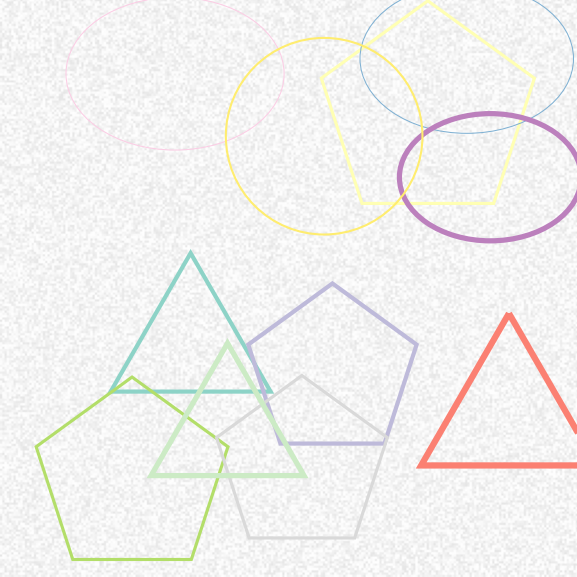[{"shape": "triangle", "thickness": 2, "radius": 0.8, "center": [0.33, 0.401]}, {"shape": "pentagon", "thickness": 1.5, "radius": 0.97, "center": [0.741, 0.804]}, {"shape": "pentagon", "thickness": 2, "radius": 0.77, "center": [0.576, 0.355]}, {"shape": "triangle", "thickness": 3, "radius": 0.88, "center": [0.881, 0.281]}, {"shape": "oval", "thickness": 0.5, "radius": 0.92, "center": [0.808, 0.898]}, {"shape": "pentagon", "thickness": 1.5, "radius": 0.87, "center": [0.229, 0.172]}, {"shape": "oval", "thickness": 0.5, "radius": 0.94, "center": [0.303, 0.872]}, {"shape": "pentagon", "thickness": 1.5, "radius": 0.78, "center": [0.523, 0.193]}, {"shape": "oval", "thickness": 2.5, "radius": 0.79, "center": [0.849, 0.692]}, {"shape": "triangle", "thickness": 2.5, "radius": 0.76, "center": [0.394, 0.252]}, {"shape": "circle", "thickness": 1, "radius": 0.85, "center": [0.561, 0.763]}]